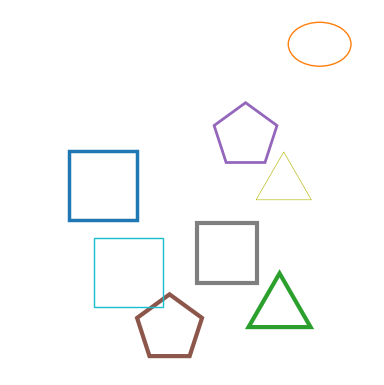[{"shape": "square", "thickness": 2.5, "radius": 0.45, "center": [0.268, 0.519]}, {"shape": "oval", "thickness": 1, "radius": 0.41, "center": [0.83, 0.885]}, {"shape": "triangle", "thickness": 3, "radius": 0.47, "center": [0.726, 0.197]}, {"shape": "pentagon", "thickness": 2, "radius": 0.43, "center": [0.638, 0.647]}, {"shape": "pentagon", "thickness": 3, "radius": 0.44, "center": [0.44, 0.147]}, {"shape": "square", "thickness": 3, "radius": 0.39, "center": [0.59, 0.343]}, {"shape": "triangle", "thickness": 0.5, "radius": 0.41, "center": [0.737, 0.523]}, {"shape": "square", "thickness": 1, "radius": 0.44, "center": [0.334, 0.292]}]